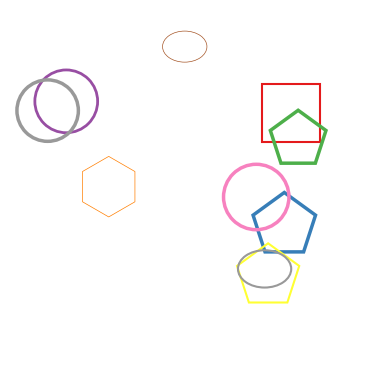[{"shape": "square", "thickness": 1.5, "radius": 0.38, "center": [0.755, 0.706]}, {"shape": "pentagon", "thickness": 2.5, "radius": 0.43, "center": [0.738, 0.415]}, {"shape": "pentagon", "thickness": 2.5, "radius": 0.38, "center": [0.774, 0.638]}, {"shape": "circle", "thickness": 2, "radius": 0.41, "center": [0.172, 0.737]}, {"shape": "hexagon", "thickness": 0.5, "radius": 0.39, "center": [0.282, 0.515]}, {"shape": "pentagon", "thickness": 1.5, "radius": 0.42, "center": [0.696, 0.283]}, {"shape": "oval", "thickness": 0.5, "radius": 0.29, "center": [0.48, 0.879]}, {"shape": "circle", "thickness": 2.5, "radius": 0.42, "center": [0.666, 0.488]}, {"shape": "oval", "thickness": 1.5, "radius": 0.35, "center": [0.687, 0.302]}, {"shape": "circle", "thickness": 2.5, "radius": 0.4, "center": [0.124, 0.713]}]